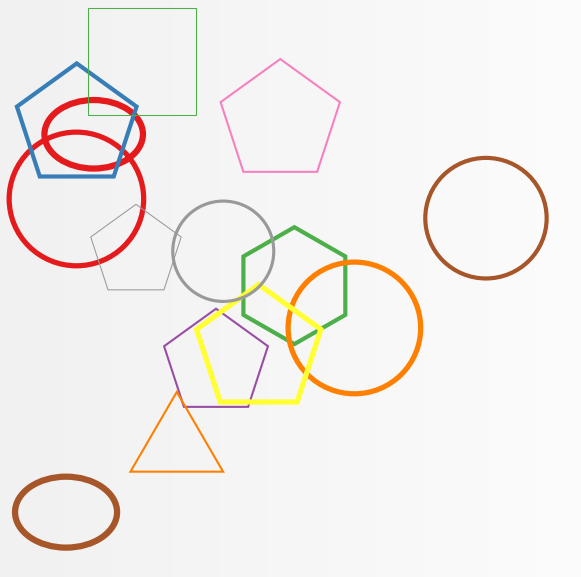[{"shape": "oval", "thickness": 3, "radius": 0.42, "center": [0.161, 0.767]}, {"shape": "circle", "thickness": 2.5, "radius": 0.58, "center": [0.131, 0.655]}, {"shape": "pentagon", "thickness": 2, "radius": 0.54, "center": [0.132, 0.781]}, {"shape": "square", "thickness": 0.5, "radius": 0.46, "center": [0.244, 0.893]}, {"shape": "hexagon", "thickness": 2, "radius": 0.51, "center": [0.506, 0.504]}, {"shape": "pentagon", "thickness": 1, "radius": 0.47, "center": [0.372, 0.371]}, {"shape": "circle", "thickness": 2.5, "radius": 0.57, "center": [0.61, 0.431]}, {"shape": "triangle", "thickness": 1, "radius": 0.46, "center": [0.304, 0.228]}, {"shape": "pentagon", "thickness": 2.5, "radius": 0.56, "center": [0.445, 0.394]}, {"shape": "circle", "thickness": 2, "radius": 0.52, "center": [0.836, 0.621]}, {"shape": "oval", "thickness": 3, "radius": 0.44, "center": [0.114, 0.112]}, {"shape": "pentagon", "thickness": 1, "radius": 0.54, "center": [0.482, 0.789]}, {"shape": "circle", "thickness": 1.5, "radius": 0.43, "center": [0.384, 0.564]}, {"shape": "pentagon", "thickness": 0.5, "radius": 0.41, "center": [0.234, 0.563]}]